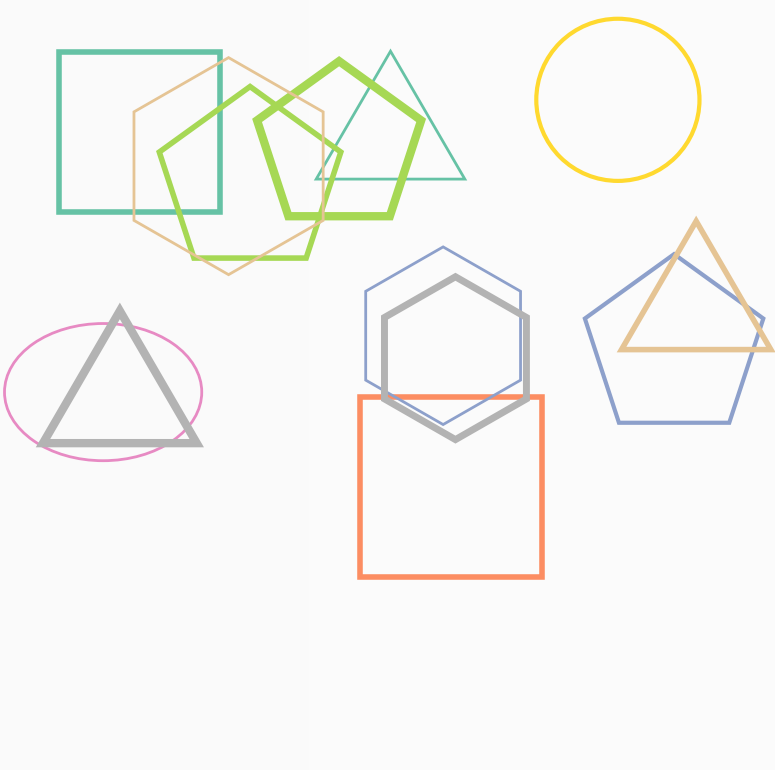[{"shape": "triangle", "thickness": 1, "radius": 0.55, "center": [0.504, 0.823]}, {"shape": "square", "thickness": 2, "radius": 0.52, "center": [0.18, 0.828]}, {"shape": "square", "thickness": 2, "radius": 0.59, "center": [0.582, 0.367]}, {"shape": "pentagon", "thickness": 1.5, "radius": 0.61, "center": [0.87, 0.549]}, {"shape": "hexagon", "thickness": 1, "radius": 0.58, "center": [0.572, 0.564]}, {"shape": "oval", "thickness": 1, "radius": 0.64, "center": [0.133, 0.491]}, {"shape": "pentagon", "thickness": 2, "radius": 0.62, "center": [0.323, 0.764]}, {"shape": "pentagon", "thickness": 3, "radius": 0.56, "center": [0.438, 0.809]}, {"shape": "circle", "thickness": 1.5, "radius": 0.53, "center": [0.797, 0.87]}, {"shape": "hexagon", "thickness": 1, "radius": 0.7, "center": [0.295, 0.784]}, {"shape": "triangle", "thickness": 2, "radius": 0.56, "center": [0.898, 0.602]}, {"shape": "hexagon", "thickness": 2.5, "radius": 0.53, "center": [0.588, 0.535]}, {"shape": "triangle", "thickness": 3, "radius": 0.57, "center": [0.155, 0.482]}]